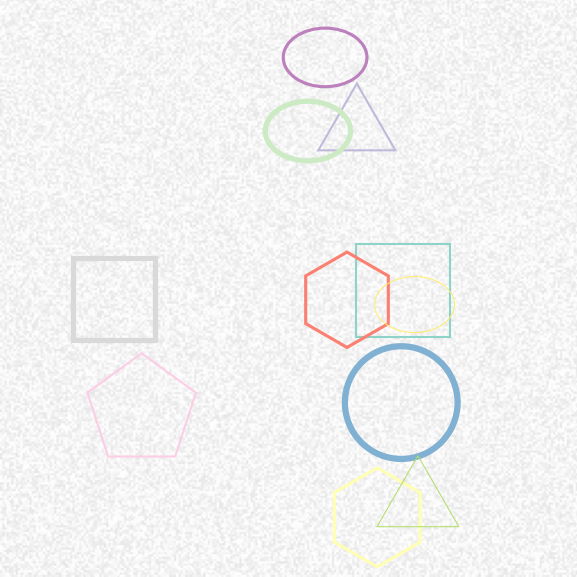[{"shape": "square", "thickness": 1, "radius": 0.4, "center": [0.698, 0.496]}, {"shape": "hexagon", "thickness": 1.5, "radius": 0.43, "center": [0.653, 0.103]}, {"shape": "triangle", "thickness": 1, "radius": 0.39, "center": [0.618, 0.777]}, {"shape": "hexagon", "thickness": 1.5, "radius": 0.41, "center": [0.601, 0.48]}, {"shape": "circle", "thickness": 3, "radius": 0.49, "center": [0.695, 0.302]}, {"shape": "triangle", "thickness": 0.5, "radius": 0.41, "center": [0.724, 0.128]}, {"shape": "pentagon", "thickness": 1, "radius": 0.49, "center": [0.245, 0.289]}, {"shape": "square", "thickness": 2.5, "radius": 0.35, "center": [0.197, 0.481]}, {"shape": "oval", "thickness": 1.5, "radius": 0.36, "center": [0.563, 0.9]}, {"shape": "oval", "thickness": 2.5, "radius": 0.37, "center": [0.533, 0.772]}, {"shape": "oval", "thickness": 0.5, "radius": 0.35, "center": [0.718, 0.472]}]